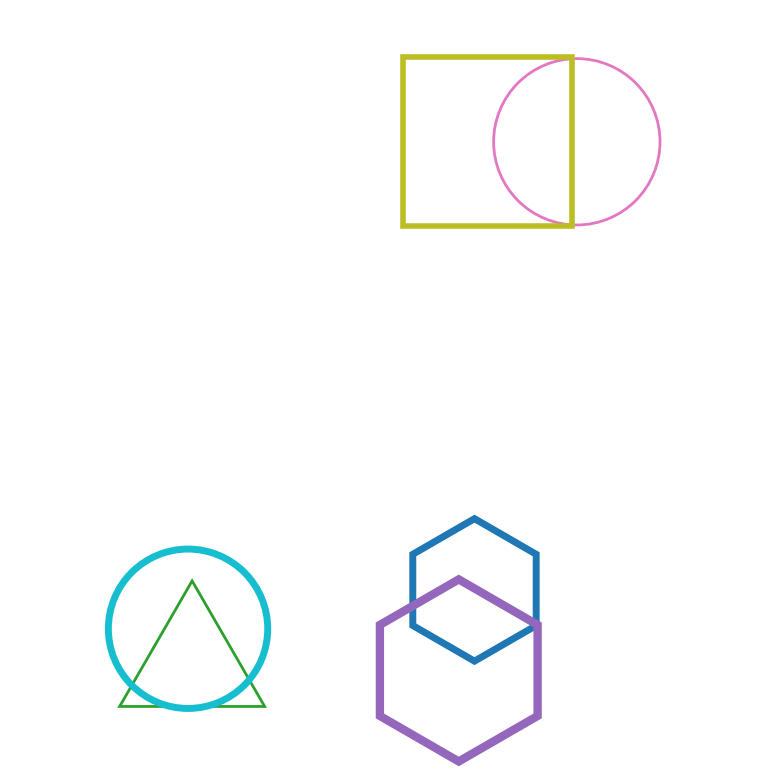[{"shape": "hexagon", "thickness": 2.5, "radius": 0.46, "center": [0.616, 0.234]}, {"shape": "triangle", "thickness": 1, "radius": 0.54, "center": [0.25, 0.137]}, {"shape": "hexagon", "thickness": 3, "radius": 0.59, "center": [0.596, 0.129]}, {"shape": "circle", "thickness": 1, "radius": 0.54, "center": [0.749, 0.816]}, {"shape": "square", "thickness": 2, "radius": 0.55, "center": [0.633, 0.816]}, {"shape": "circle", "thickness": 2.5, "radius": 0.52, "center": [0.244, 0.183]}]